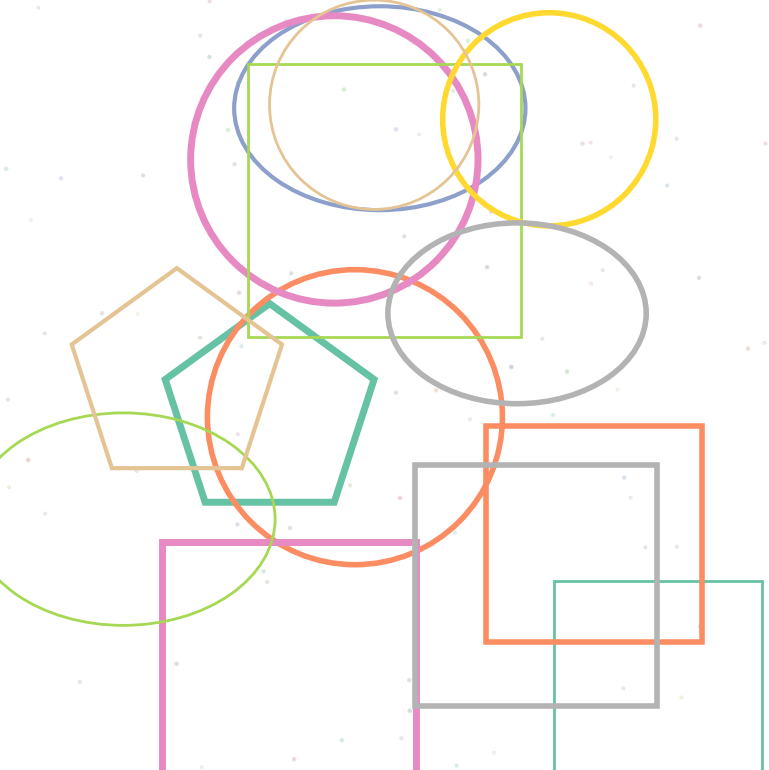[{"shape": "pentagon", "thickness": 2.5, "radius": 0.71, "center": [0.35, 0.463]}, {"shape": "square", "thickness": 1, "radius": 0.67, "center": [0.854, 0.111]}, {"shape": "circle", "thickness": 2, "radius": 0.96, "center": [0.461, 0.458]}, {"shape": "square", "thickness": 2, "radius": 0.7, "center": [0.771, 0.306]}, {"shape": "oval", "thickness": 1.5, "radius": 0.95, "center": [0.493, 0.859]}, {"shape": "square", "thickness": 2.5, "radius": 0.83, "center": [0.376, 0.13]}, {"shape": "circle", "thickness": 2.5, "radius": 0.93, "center": [0.434, 0.793]}, {"shape": "oval", "thickness": 1, "radius": 0.99, "center": [0.16, 0.326]}, {"shape": "square", "thickness": 1, "radius": 0.89, "center": [0.499, 0.739]}, {"shape": "circle", "thickness": 2, "radius": 0.69, "center": [0.713, 0.845]}, {"shape": "pentagon", "thickness": 1.5, "radius": 0.72, "center": [0.23, 0.508]}, {"shape": "circle", "thickness": 1, "radius": 0.68, "center": [0.486, 0.864]}, {"shape": "square", "thickness": 2, "radius": 0.79, "center": [0.696, 0.24]}, {"shape": "oval", "thickness": 2, "radius": 0.84, "center": [0.671, 0.593]}]